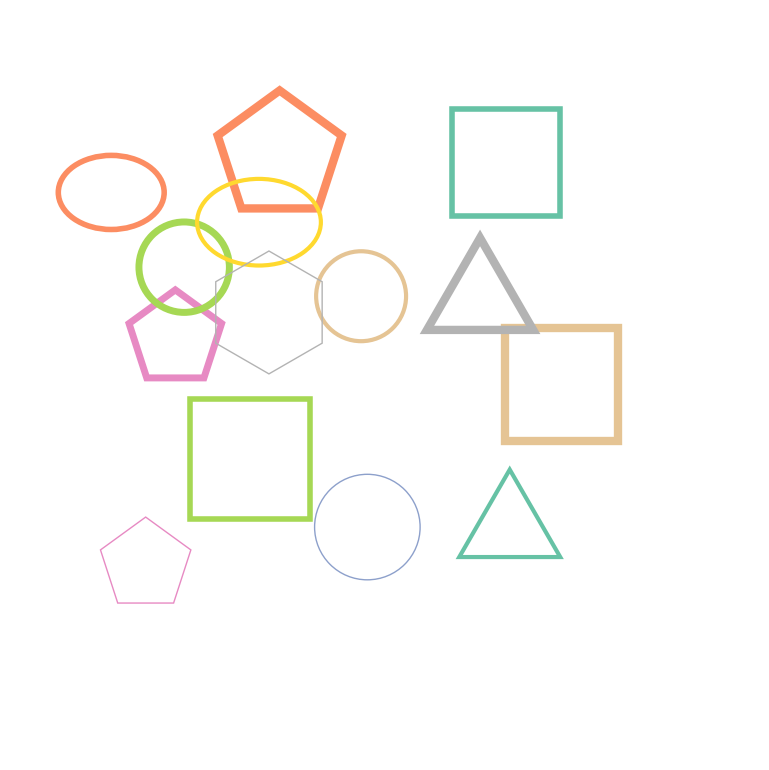[{"shape": "square", "thickness": 2, "radius": 0.35, "center": [0.657, 0.789]}, {"shape": "triangle", "thickness": 1.5, "radius": 0.38, "center": [0.662, 0.314]}, {"shape": "pentagon", "thickness": 3, "radius": 0.42, "center": [0.363, 0.798]}, {"shape": "oval", "thickness": 2, "radius": 0.34, "center": [0.144, 0.75]}, {"shape": "circle", "thickness": 0.5, "radius": 0.34, "center": [0.477, 0.316]}, {"shape": "pentagon", "thickness": 2.5, "radius": 0.32, "center": [0.228, 0.56]}, {"shape": "pentagon", "thickness": 0.5, "radius": 0.31, "center": [0.189, 0.267]}, {"shape": "square", "thickness": 2, "radius": 0.39, "center": [0.325, 0.404]}, {"shape": "circle", "thickness": 2.5, "radius": 0.29, "center": [0.239, 0.653]}, {"shape": "oval", "thickness": 1.5, "radius": 0.4, "center": [0.336, 0.711]}, {"shape": "square", "thickness": 3, "radius": 0.37, "center": [0.729, 0.501]}, {"shape": "circle", "thickness": 1.5, "radius": 0.29, "center": [0.469, 0.615]}, {"shape": "hexagon", "thickness": 0.5, "radius": 0.4, "center": [0.349, 0.594]}, {"shape": "triangle", "thickness": 3, "radius": 0.4, "center": [0.623, 0.611]}]